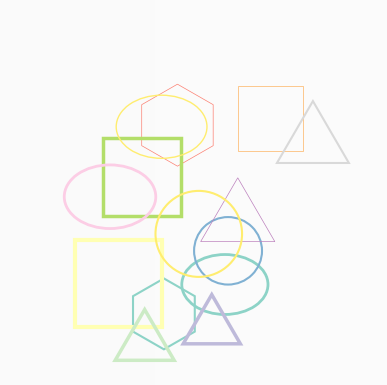[{"shape": "oval", "thickness": 2, "radius": 0.56, "center": [0.58, 0.261]}, {"shape": "hexagon", "thickness": 1.5, "radius": 0.46, "center": [0.423, 0.185]}, {"shape": "square", "thickness": 3, "radius": 0.56, "center": [0.306, 0.263]}, {"shape": "triangle", "thickness": 2.5, "radius": 0.43, "center": [0.546, 0.15]}, {"shape": "hexagon", "thickness": 0.5, "radius": 0.53, "center": [0.458, 0.675]}, {"shape": "circle", "thickness": 1.5, "radius": 0.44, "center": [0.589, 0.349]}, {"shape": "square", "thickness": 0.5, "radius": 0.42, "center": [0.698, 0.691]}, {"shape": "square", "thickness": 2.5, "radius": 0.5, "center": [0.367, 0.541]}, {"shape": "oval", "thickness": 2, "radius": 0.59, "center": [0.284, 0.489]}, {"shape": "triangle", "thickness": 1.5, "radius": 0.54, "center": [0.808, 0.63]}, {"shape": "triangle", "thickness": 0.5, "radius": 0.55, "center": [0.614, 0.428]}, {"shape": "triangle", "thickness": 2.5, "radius": 0.44, "center": [0.373, 0.108]}, {"shape": "circle", "thickness": 1.5, "radius": 0.56, "center": [0.513, 0.392]}, {"shape": "oval", "thickness": 1, "radius": 0.59, "center": [0.417, 0.671]}]